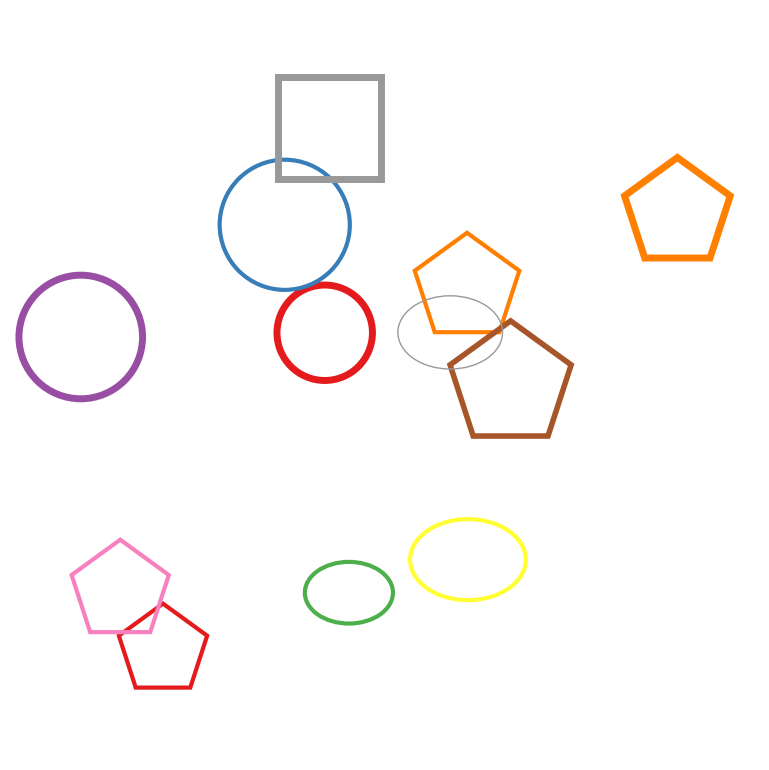[{"shape": "circle", "thickness": 2.5, "radius": 0.31, "center": [0.422, 0.568]}, {"shape": "pentagon", "thickness": 1.5, "radius": 0.3, "center": [0.212, 0.156]}, {"shape": "circle", "thickness": 1.5, "radius": 0.42, "center": [0.37, 0.708]}, {"shape": "oval", "thickness": 1.5, "radius": 0.29, "center": [0.453, 0.23]}, {"shape": "circle", "thickness": 2.5, "radius": 0.4, "center": [0.105, 0.562]}, {"shape": "pentagon", "thickness": 1.5, "radius": 0.36, "center": [0.607, 0.626]}, {"shape": "pentagon", "thickness": 2.5, "radius": 0.36, "center": [0.88, 0.723]}, {"shape": "oval", "thickness": 1.5, "radius": 0.38, "center": [0.608, 0.273]}, {"shape": "pentagon", "thickness": 2, "radius": 0.41, "center": [0.663, 0.501]}, {"shape": "pentagon", "thickness": 1.5, "radius": 0.33, "center": [0.156, 0.233]}, {"shape": "oval", "thickness": 0.5, "radius": 0.34, "center": [0.585, 0.568]}, {"shape": "square", "thickness": 2.5, "radius": 0.33, "center": [0.428, 0.834]}]